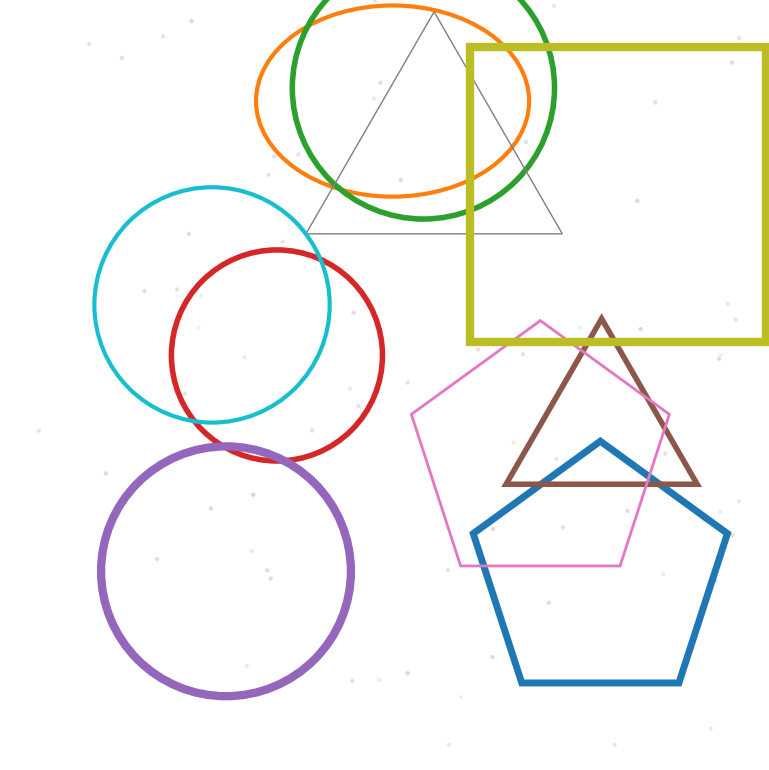[{"shape": "pentagon", "thickness": 2.5, "radius": 0.87, "center": [0.78, 0.253]}, {"shape": "oval", "thickness": 1.5, "radius": 0.89, "center": [0.51, 0.869]}, {"shape": "circle", "thickness": 2, "radius": 0.85, "center": [0.55, 0.886]}, {"shape": "circle", "thickness": 2, "radius": 0.69, "center": [0.36, 0.538]}, {"shape": "circle", "thickness": 3, "radius": 0.81, "center": [0.294, 0.258]}, {"shape": "triangle", "thickness": 2, "radius": 0.72, "center": [0.781, 0.443]}, {"shape": "pentagon", "thickness": 1, "radius": 0.88, "center": [0.702, 0.407]}, {"shape": "triangle", "thickness": 0.5, "radius": 0.96, "center": [0.564, 0.792]}, {"shape": "square", "thickness": 3, "radius": 0.96, "center": [0.803, 0.748]}, {"shape": "circle", "thickness": 1.5, "radius": 0.76, "center": [0.275, 0.604]}]